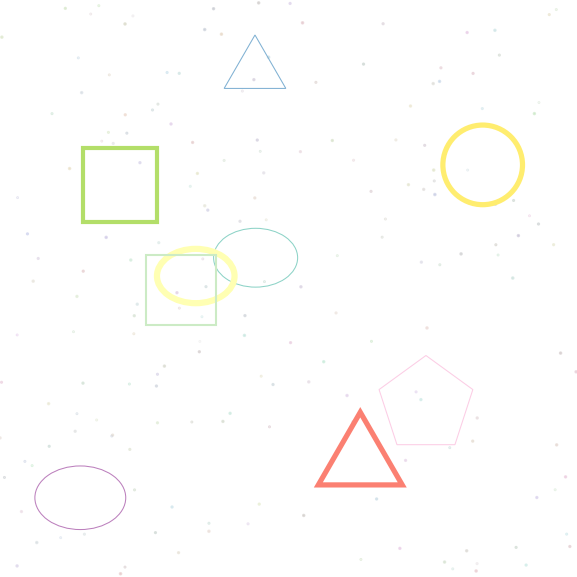[{"shape": "oval", "thickness": 0.5, "radius": 0.36, "center": [0.443, 0.553]}, {"shape": "oval", "thickness": 3, "radius": 0.34, "center": [0.339, 0.521]}, {"shape": "triangle", "thickness": 2.5, "radius": 0.42, "center": [0.624, 0.201]}, {"shape": "triangle", "thickness": 0.5, "radius": 0.31, "center": [0.442, 0.877]}, {"shape": "square", "thickness": 2, "radius": 0.32, "center": [0.208, 0.679]}, {"shape": "pentagon", "thickness": 0.5, "radius": 0.43, "center": [0.738, 0.298]}, {"shape": "oval", "thickness": 0.5, "radius": 0.39, "center": [0.139, 0.137]}, {"shape": "square", "thickness": 1, "radius": 0.3, "center": [0.313, 0.497]}, {"shape": "circle", "thickness": 2.5, "radius": 0.34, "center": [0.836, 0.714]}]